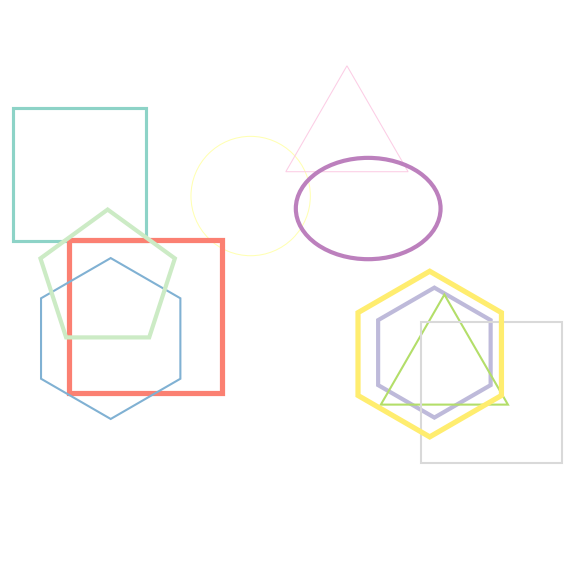[{"shape": "square", "thickness": 1.5, "radius": 0.58, "center": [0.138, 0.698]}, {"shape": "circle", "thickness": 0.5, "radius": 0.52, "center": [0.434, 0.66]}, {"shape": "hexagon", "thickness": 2, "radius": 0.56, "center": [0.752, 0.389]}, {"shape": "square", "thickness": 2.5, "radius": 0.66, "center": [0.251, 0.451]}, {"shape": "hexagon", "thickness": 1, "radius": 0.7, "center": [0.192, 0.413]}, {"shape": "triangle", "thickness": 1, "radius": 0.64, "center": [0.769, 0.362]}, {"shape": "triangle", "thickness": 0.5, "radius": 0.61, "center": [0.601, 0.763]}, {"shape": "square", "thickness": 1, "radius": 0.61, "center": [0.851, 0.319]}, {"shape": "oval", "thickness": 2, "radius": 0.63, "center": [0.638, 0.638]}, {"shape": "pentagon", "thickness": 2, "radius": 0.61, "center": [0.186, 0.514]}, {"shape": "hexagon", "thickness": 2.5, "radius": 0.72, "center": [0.744, 0.386]}]